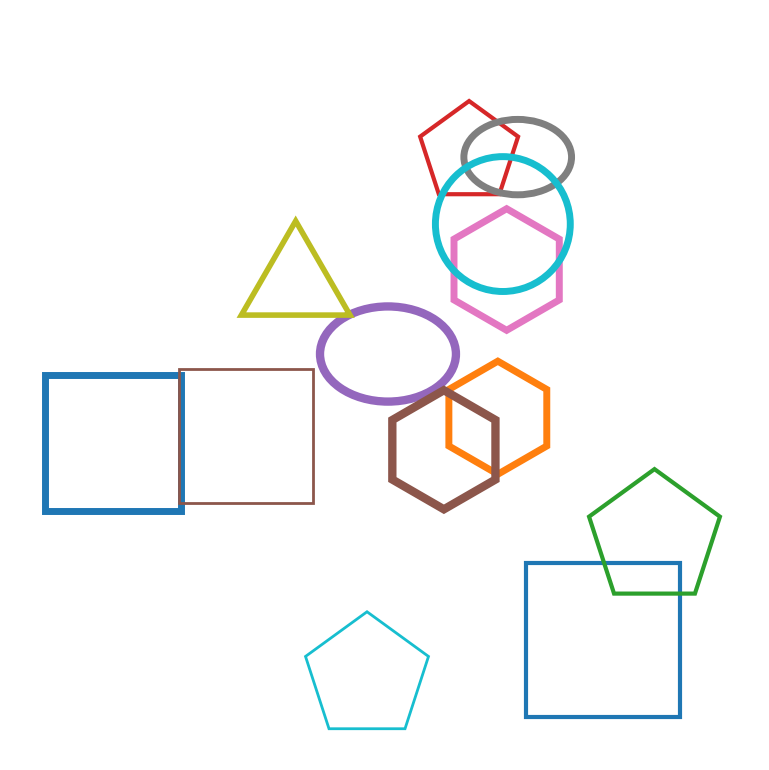[{"shape": "square", "thickness": 1.5, "radius": 0.5, "center": [0.783, 0.168]}, {"shape": "square", "thickness": 2.5, "radius": 0.44, "center": [0.147, 0.425]}, {"shape": "hexagon", "thickness": 2.5, "radius": 0.37, "center": [0.647, 0.458]}, {"shape": "pentagon", "thickness": 1.5, "radius": 0.45, "center": [0.85, 0.301]}, {"shape": "pentagon", "thickness": 1.5, "radius": 0.33, "center": [0.609, 0.802]}, {"shape": "oval", "thickness": 3, "radius": 0.44, "center": [0.504, 0.54]}, {"shape": "square", "thickness": 1, "radius": 0.44, "center": [0.319, 0.434]}, {"shape": "hexagon", "thickness": 3, "radius": 0.39, "center": [0.576, 0.416]}, {"shape": "hexagon", "thickness": 2.5, "radius": 0.39, "center": [0.658, 0.65]}, {"shape": "oval", "thickness": 2.5, "radius": 0.35, "center": [0.672, 0.796]}, {"shape": "triangle", "thickness": 2, "radius": 0.41, "center": [0.384, 0.632]}, {"shape": "circle", "thickness": 2.5, "radius": 0.44, "center": [0.653, 0.709]}, {"shape": "pentagon", "thickness": 1, "radius": 0.42, "center": [0.477, 0.122]}]